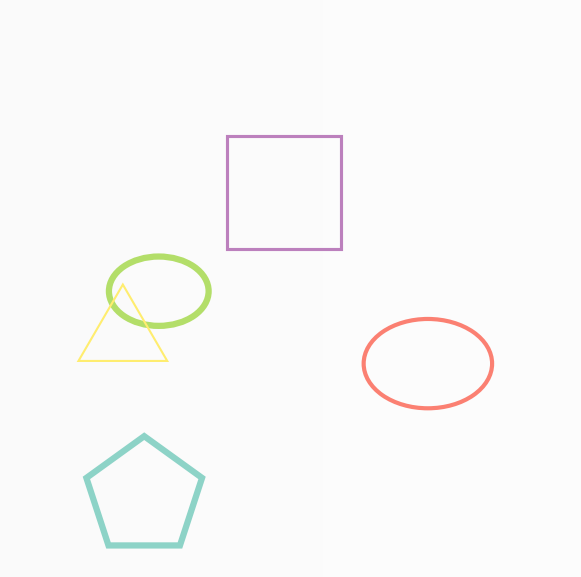[{"shape": "pentagon", "thickness": 3, "radius": 0.52, "center": [0.248, 0.139]}, {"shape": "oval", "thickness": 2, "radius": 0.55, "center": [0.736, 0.369]}, {"shape": "oval", "thickness": 3, "radius": 0.43, "center": [0.273, 0.495]}, {"shape": "square", "thickness": 1.5, "radius": 0.49, "center": [0.489, 0.665]}, {"shape": "triangle", "thickness": 1, "radius": 0.44, "center": [0.211, 0.418]}]